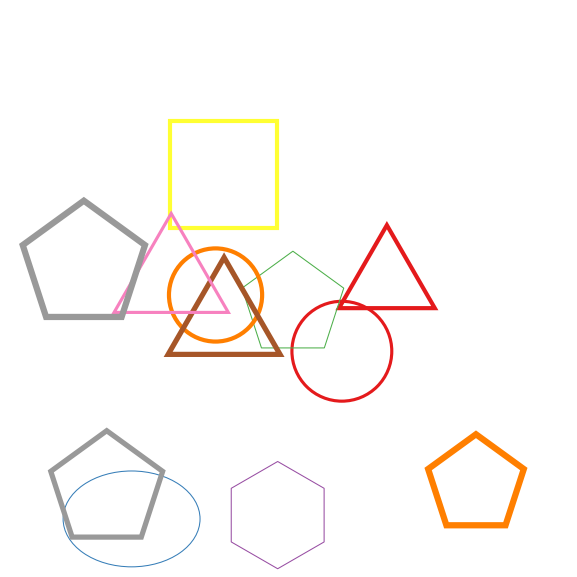[{"shape": "circle", "thickness": 1.5, "radius": 0.43, "center": [0.592, 0.391]}, {"shape": "triangle", "thickness": 2, "radius": 0.48, "center": [0.67, 0.513]}, {"shape": "oval", "thickness": 0.5, "radius": 0.59, "center": [0.228, 0.101]}, {"shape": "pentagon", "thickness": 0.5, "radius": 0.46, "center": [0.507, 0.472]}, {"shape": "hexagon", "thickness": 0.5, "radius": 0.46, "center": [0.481, 0.107]}, {"shape": "pentagon", "thickness": 3, "radius": 0.44, "center": [0.824, 0.16]}, {"shape": "circle", "thickness": 2, "radius": 0.4, "center": [0.373, 0.488]}, {"shape": "square", "thickness": 2, "radius": 0.46, "center": [0.387, 0.697]}, {"shape": "triangle", "thickness": 2.5, "radius": 0.56, "center": [0.388, 0.441]}, {"shape": "triangle", "thickness": 1.5, "radius": 0.57, "center": [0.296, 0.515]}, {"shape": "pentagon", "thickness": 2.5, "radius": 0.51, "center": [0.185, 0.151]}, {"shape": "pentagon", "thickness": 3, "radius": 0.56, "center": [0.145, 0.54]}]